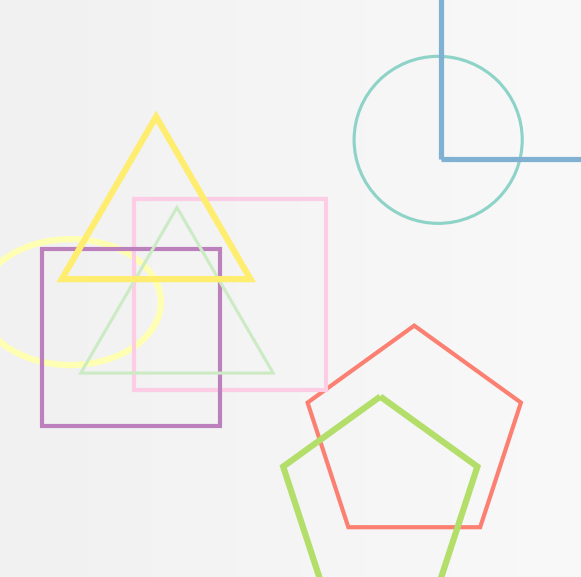[{"shape": "circle", "thickness": 1.5, "radius": 0.72, "center": [0.754, 0.757]}, {"shape": "oval", "thickness": 3, "radius": 0.78, "center": [0.121, 0.476]}, {"shape": "pentagon", "thickness": 2, "radius": 0.96, "center": [0.713, 0.242]}, {"shape": "square", "thickness": 2.5, "radius": 0.7, "center": [0.897, 0.864]}, {"shape": "pentagon", "thickness": 3, "radius": 0.88, "center": [0.654, 0.137]}, {"shape": "square", "thickness": 2, "radius": 0.83, "center": [0.395, 0.489]}, {"shape": "square", "thickness": 2, "radius": 0.77, "center": [0.225, 0.415]}, {"shape": "triangle", "thickness": 1.5, "radius": 0.96, "center": [0.304, 0.449]}, {"shape": "triangle", "thickness": 3, "radius": 0.94, "center": [0.269, 0.61]}]